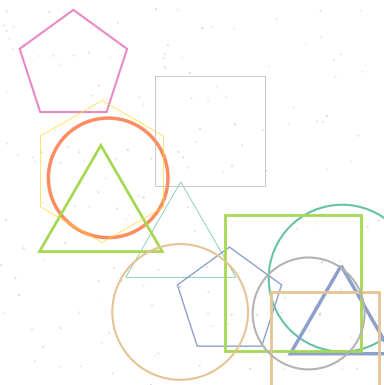[{"shape": "circle", "thickness": 1.5, "radius": 0.95, "center": [0.889, 0.277]}, {"shape": "triangle", "thickness": 0.5, "radius": 0.83, "center": [0.469, 0.362]}, {"shape": "circle", "thickness": 2.5, "radius": 0.78, "center": [0.281, 0.538]}, {"shape": "triangle", "thickness": 2.5, "radius": 0.76, "center": [0.886, 0.157]}, {"shape": "pentagon", "thickness": 1, "radius": 0.71, "center": [0.596, 0.216]}, {"shape": "pentagon", "thickness": 1.5, "radius": 0.73, "center": [0.191, 0.828]}, {"shape": "square", "thickness": 2, "radius": 0.88, "center": [0.76, 0.266]}, {"shape": "triangle", "thickness": 2, "radius": 0.92, "center": [0.262, 0.439]}, {"shape": "hexagon", "thickness": 0.5, "radius": 0.92, "center": [0.265, 0.554]}, {"shape": "square", "thickness": 2, "radius": 0.7, "center": [0.845, 0.101]}, {"shape": "circle", "thickness": 1.5, "radius": 0.88, "center": [0.468, 0.19]}, {"shape": "circle", "thickness": 1.5, "radius": 0.73, "center": [0.802, 0.186]}, {"shape": "square", "thickness": 0.5, "radius": 0.71, "center": [0.545, 0.66]}]